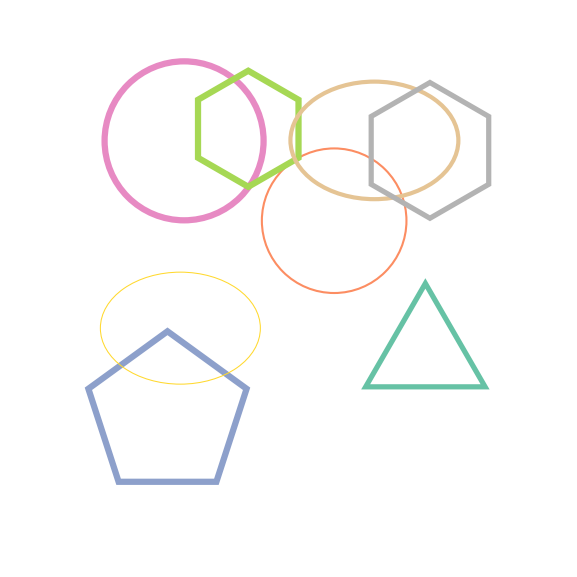[{"shape": "triangle", "thickness": 2.5, "radius": 0.6, "center": [0.737, 0.389]}, {"shape": "circle", "thickness": 1, "radius": 0.63, "center": [0.579, 0.617]}, {"shape": "pentagon", "thickness": 3, "radius": 0.72, "center": [0.29, 0.281]}, {"shape": "circle", "thickness": 3, "radius": 0.69, "center": [0.319, 0.755]}, {"shape": "hexagon", "thickness": 3, "radius": 0.5, "center": [0.43, 0.776]}, {"shape": "oval", "thickness": 0.5, "radius": 0.69, "center": [0.312, 0.431]}, {"shape": "oval", "thickness": 2, "radius": 0.73, "center": [0.648, 0.756]}, {"shape": "hexagon", "thickness": 2.5, "radius": 0.59, "center": [0.745, 0.739]}]